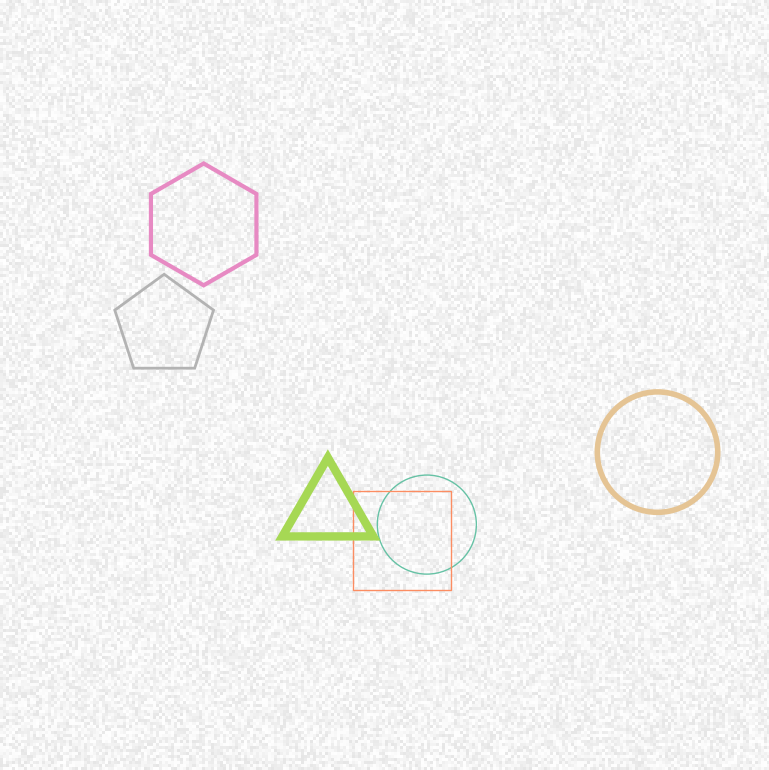[{"shape": "circle", "thickness": 0.5, "radius": 0.32, "center": [0.554, 0.319]}, {"shape": "square", "thickness": 0.5, "radius": 0.32, "center": [0.522, 0.298]}, {"shape": "hexagon", "thickness": 1.5, "radius": 0.4, "center": [0.265, 0.709]}, {"shape": "triangle", "thickness": 3, "radius": 0.34, "center": [0.426, 0.337]}, {"shape": "circle", "thickness": 2, "radius": 0.39, "center": [0.854, 0.413]}, {"shape": "pentagon", "thickness": 1, "radius": 0.34, "center": [0.213, 0.576]}]